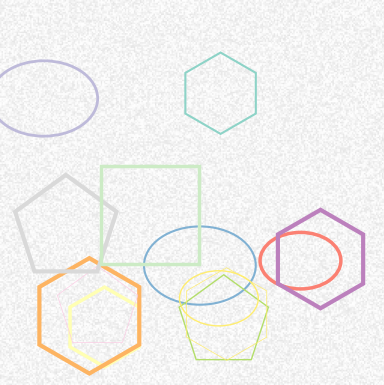[{"shape": "hexagon", "thickness": 1.5, "radius": 0.53, "center": [0.573, 0.758]}, {"shape": "hexagon", "thickness": 2.5, "radius": 0.52, "center": [0.272, 0.151]}, {"shape": "oval", "thickness": 2, "radius": 0.7, "center": [0.114, 0.744]}, {"shape": "oval", "thickness": 2.5, "radius": 0.52, "center": [0.78, 0.323]}, {"shape": "oval", "thickness": 1.5, "radius": 0.73, "center": [0.519, 0.31]}, {"shape": "hexagon", "thickness": 3, "radius": 0.75, "center": [0.232, 0.18]}, {"shape": "pentagon", "thickness": 1, "radius": 0.61, "center": [0.581, 0.164]}, {"shape": "pentagon", "thickness": 0.5, "radius": 0.55, "center": [0.253, 0.199]}, {"shape": "pentagon", "thickness": 3, "radius": 0.69, "center": [0.171, 0.407]}, {"shape": "hexagon", "thickness": 3, "radius": 0.64, "center": [0.833, 0.327]}, {"shape": "square", "thickness": 2.5, "radius": 0.63, "center": [0.389, 0.442]}, {"shape": "oval", "thickness": 1, "radius": 0.51, "center": [0.569, 0.225]}, {"shape": "hexagon", "thickness": 0.5, "radius": 0.6, "center": [0.589, 0.184]}]